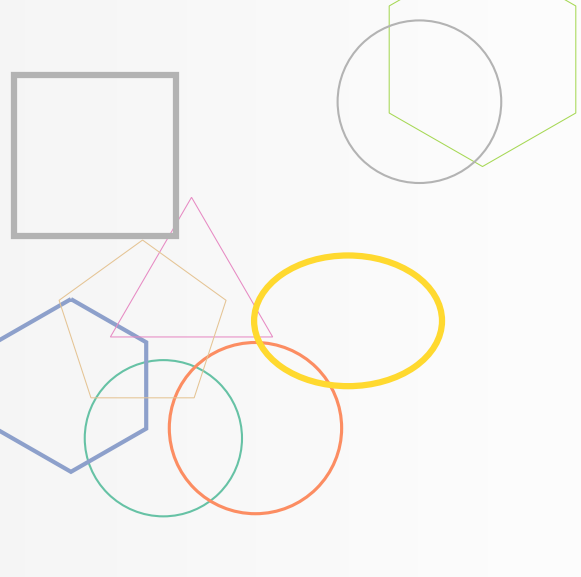[{"shape": "circle", "thickness": 1, "radius": 0.68, "center": [0.281, 0.24]}, {"shape": "circle", "thickness": 1.5, "radius": 0.74, "center": [0.44, 0.258]}, {"shape": "hexagon", "thickness": 2, "radius": 0.75, "center": [0.122, 0.332]}, {"shape": "triangle", "thickness": 0.5, "radius": 0.81, "center": [0.33, 0.496]}, {"shape": "hexagon", "thickness": 0.5, "radius": 0.93, "center": [0.83, 0.896]}, {"shape": "oval", "thickness": 3, "radius": 0.81, "center": [0.599, 0.444]}, {"shape": "pentagon", "thickness": 0.5, "radius": 0.76, "center": [0.245, 0.432]}, {"shape": "circle", "thickness": 1, "radius": 0.7, "center": [0.722, 0.823]}, {"shape": "square", "thickness": 3, "radius": 0.7, "center": [0.164, 0.73]}]